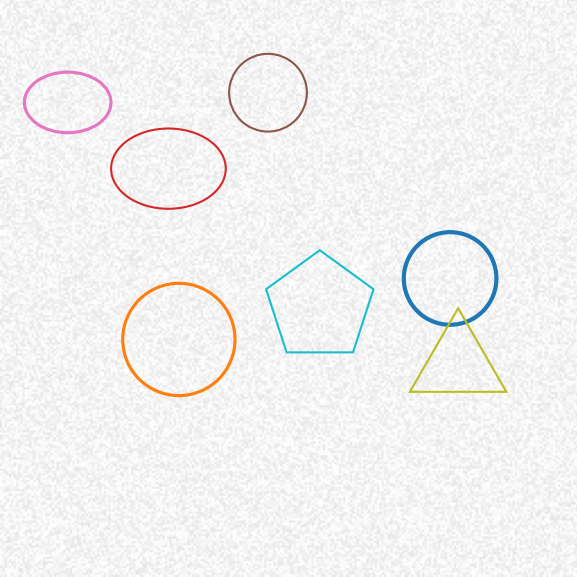[{"shape": "circle", "thickness": 2, "radius": 0.4, "center": [0.779, 0.517]}, {"shape": "circle", "thickness": 1.5, "radius": 0.49, "center": [0.31, 0.411]}, {"shape": "oval", "thickness": 1, "radius": 0.5, "center": [0.292, 0.707]}, {"shape": "circle", "thickness": 1, "radius": 0.34, "center": [0.464, 0.839]}, {"shape": "oval", "thickness": 1.5, "radius": 0.37, "center": [0.117, 0.822]}, {"shape": "triangle", "thickness": 1, "radius": 0.48, "center": [0.793, 0.369]}, {"shape": "pentagon", "thickness": 1, "radius": 0.49, "center": [0.554, 0.468]}]